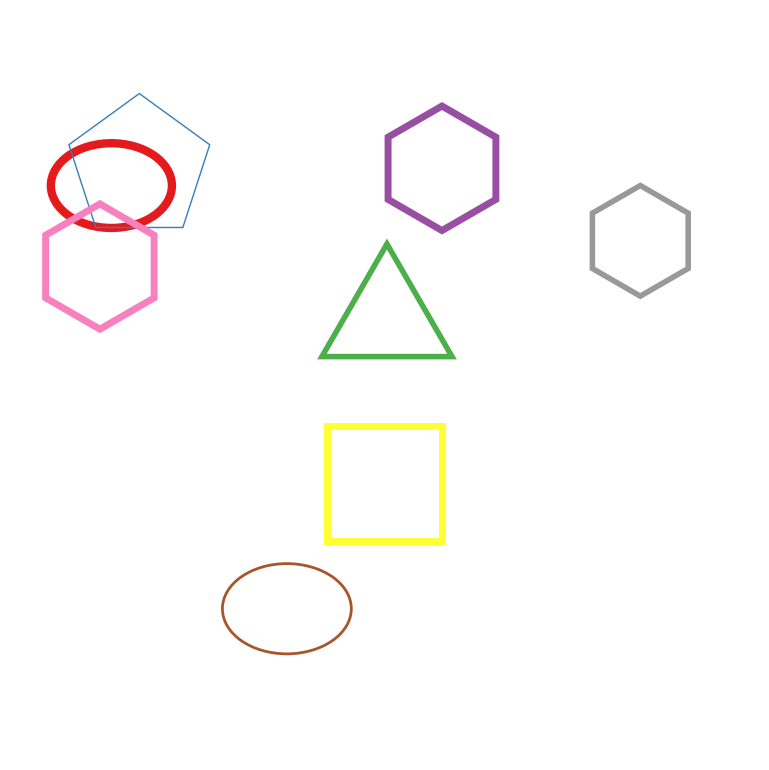[{"shape": "oval", "thickness": 3, "radius": 0.39, "center": [0.145, 0.759]}, {"shape": "pentagon", "thickness": 0.5, "radius": 0.48, "center": [0.181, 0.782]}, {"shape": "triangle", "thickness": 2, "radius": 0.49, "center": [0.503, 0.586]}, {"shape": "hexagon", "thickness": 2.5, "radius": 0.4, "center": [0.574, 0.781]}, {"shape": "square", "thickness": 2.5, "radius": 0.37, "center": [0.499, 0.372]}, {"shape": "oval", "thickness": 1, "radius": 0.42, "center": [0.373, 0.209]}, {"shape": "hexagon", "thickness": 2.5, "radius": 0.41, "center": [0.13, 0.654]}, {"shape": "hexagon", "thickness": 2, "radius": 0.36, "center": [0.832, 0.687]}]